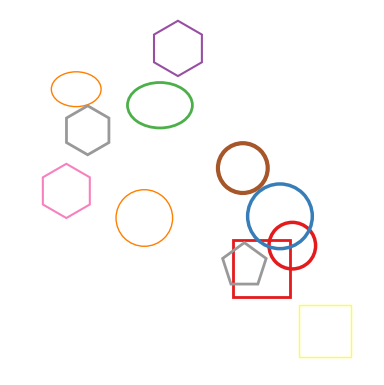[{"shape": "square", "thickness": 2, "radius": 0.37, "center": [0.68, 0.302]}, {"shape": "circle", "thickness": 2.5, "radius": 0.3, "center": [0.759, 0.362]}, {"shape": "circle", "thickness": 2.5, "radius": 0.42, "center": [0.727, 0.438]}, {"shape": "oval", "thickness": 2, "radius": 0.42, "center": [0.415, 0.727]}, {"shape": "hexagon", "thickness": 1.5, "radius": 0.36, "center": [0.462, 0.874]}, {"shape": "oval", "thickness": 1, "radius": 0.32, "center": [0.198, 0.768]}, {"shape": "circle", "thickness": 1, "radius": 0.37, "center": [0.375, 0.434]}, {"shape": "square", "thickness": 1, "radius": 0.34, "center": [0.843, 0.141]}, {"shape": "circle", "thickness": 3, "radius": 0.32, "center": [0.631, 0.563]}, {"shape": "hexagon", "thickness": 1.5, "radius": 0.35, "center": [0.172, 0.504]}, {"shape": "pentagon", "thickness": 2, "radius": 0.3, "center": [0.635, 0.31]}, {"shape": "hexagon", "thickness": 2, "radius": 0.32, "center": [0.228, 0.662]}]